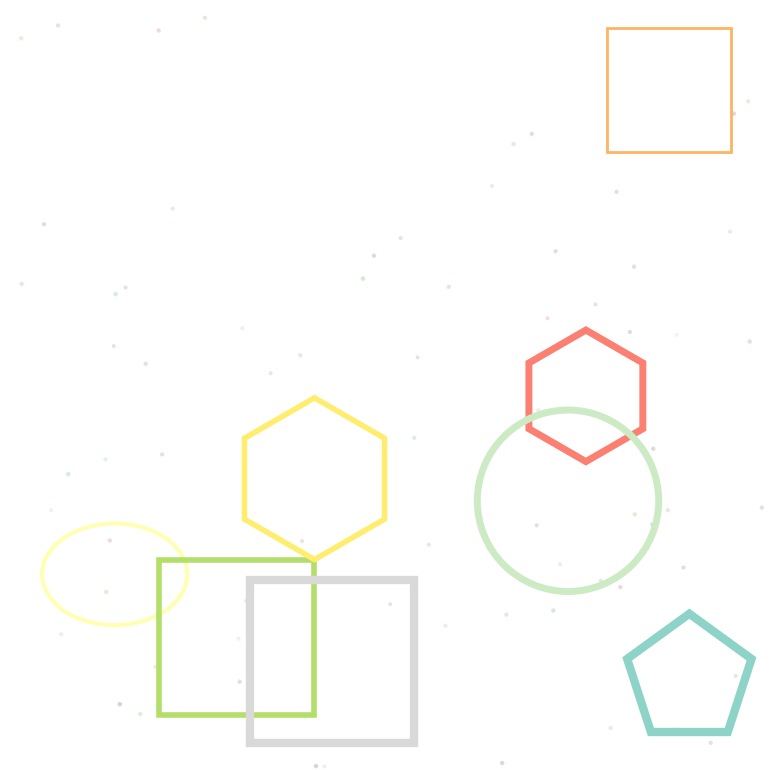[{"shape": "pentagon", "thickness": 3, "radius": 0.42, "center": [0.895, 0.118]}, {"shape": "oval", "thickness": 1.5, "radius": 0.47, "center": [0.149, 0.254]}, {"shape": "hexagon", "thickness": 2.5, "radius": 0.43, "center": [0.761, 0.486]}, {"shape": "square", "thickness": 1, "radius": 0.4, "center": [0.869, 0.883]}, {"shape": "square", "thickness": 2, "radius": 0.5, "center": [0.307, 0.172]}, {"shape": "square", "thickness": 3, "radius": 0.53, "center": [0.431, 0.141]}, {"shape": "circle", "thickness": 2.5, "radius": 0.59, "center": [0.738, 0.35]}, {"shape": "hexagon", "thickness": 2, "radius": 0.53, "center": [0.408, 0.378]}]